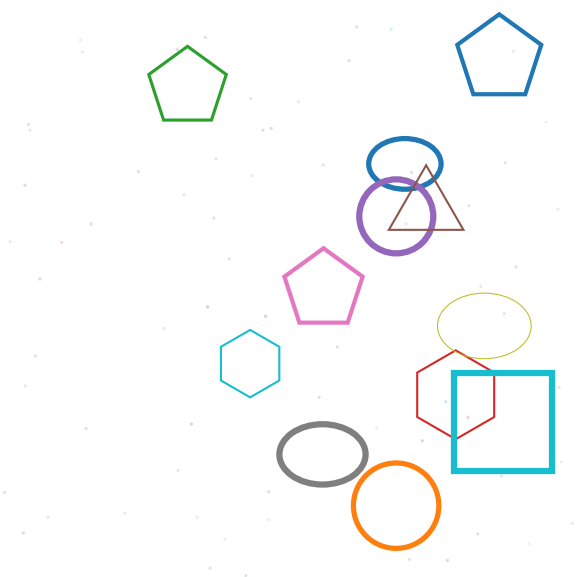[{"shape": "pentagon", "thickness": 2, "radius": 0.38, "center": [0.865, 0.898]}, {"shape": "oval", "thickness": 2.5, "radius": 0.31, "center": [0.701, 0.715]}, {"shape": "circle", "thickness": 2.5, "radius": 0.37, "center": [0.686, 0.124]}, {"shape": "pentagon", "thickness": 1.5, "radius": 0.35, "center": [0.325, 0.848]}, {"shape": "hexagon", "thickness": 1, "radius": 0.38, "center": [0.789, 0.316]}, {"shape": "circle", "thickness": 3, "radius": 0.32, "center": [0.686, 0.624]}, {"shape": "triangle", "thickness": 1, "radius": 0.37, "center": [0.738, 0.638]}, {"shape": "pentagon", "thickness": 2, "radius": 0.36, "center": [0.56, 0.498]}, {"shape": "oval", "thickness": 3, "radius": 0.37, "center": [0.558, 0.212]}, {"shape": "oval", "thickness": 0.5, "radius": 0.41, "center": [0.839, 0.435]}, {"shape": "square", "thickness": 3, "radius": 0.42, "center": [0.871, 0.269]}, {"shape": "hexagon", "thickness": 1, "radius": 0.29, "center": [0.433, 0.369]}]